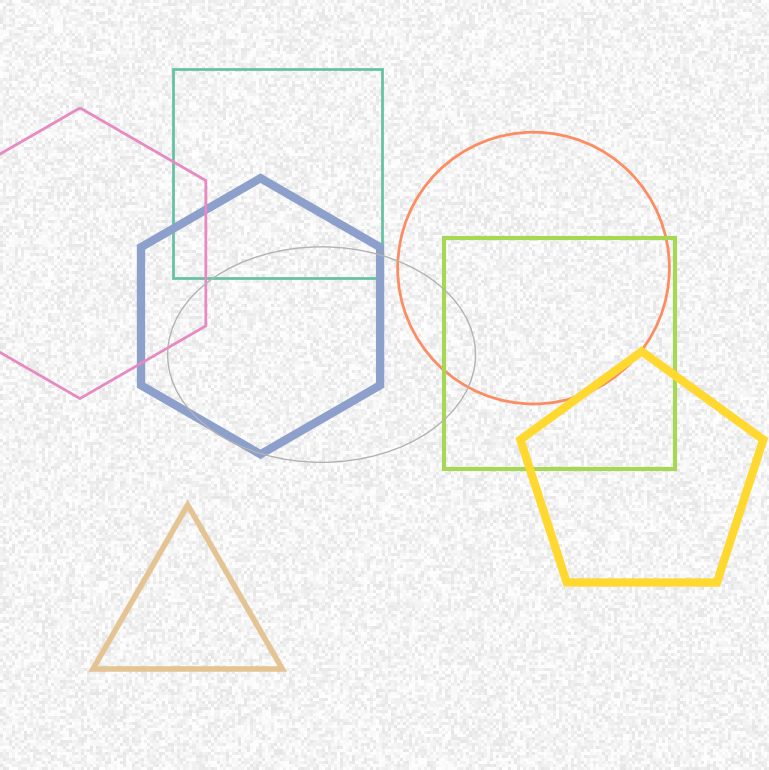[{"shape": "square", "thickness": 1, "radius": 0.68, "center": [0.361, 0.775]}, {"shape": "circle", "thickness": 1, "radius": 0.88, "center": [0.693, 0.652]}, {"shape": "hexagon", "thickness": 3, "radius": 0.9, "center": [0.338, 0.589]}, {"shape": "hexagon", "thickness": 1, "radius": 0.94, "center": [0.104, 0.671]}, {"shape": "square", "thickness": 1.5, "radius": 0.75, "center": [0.727, 0.541]}, {"shape": "pentagon", "thickness": 3, "radius": 0.83, "center": [0.834, 0.378]}, {"shape": "triangle", "thickness": 2, "radius": 0.71, "center": [0.244, 0.202]}, {"shape": "oval", "thickness": 0.5, "radius": 1.0, "center": [0.418, 0.539]}]